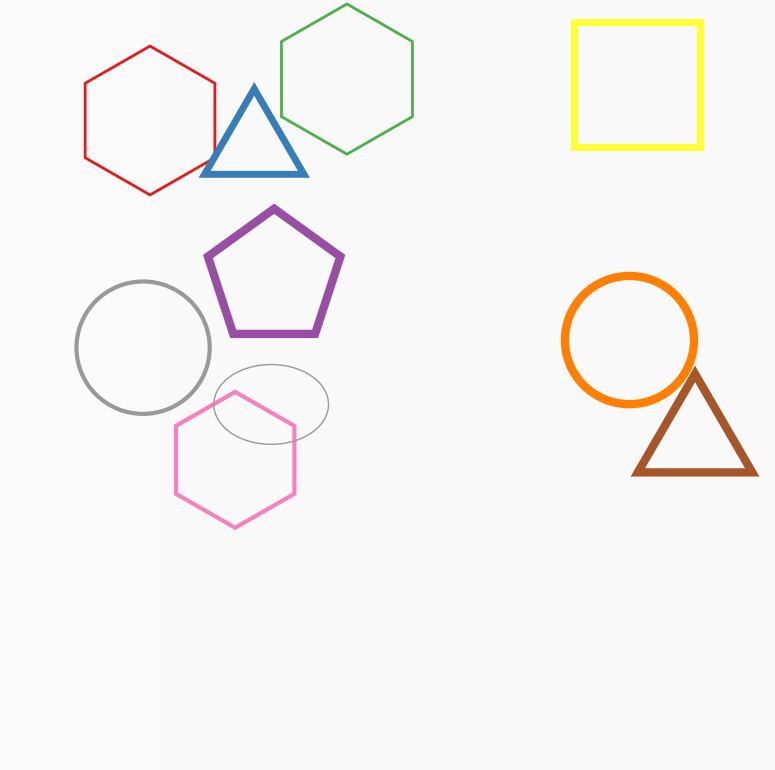[{"shape": "hexagon", "thickness": 1, "radius": 0.48, "center": [0.194, 0.844]}, {"shape": "triangle", "thickness": 2.5, "radius": 0.37, "center": [0.328, 0.811]}, {"shape": "hexagon", "thickness": 1, "radius": 0.49, "center": [0.448, 0.897]}, {"shape": "pentagon", "thickness": 3, "radius": 0.45, "center": [0.354, 0.639]}, {"shape": "circle", "thickness": 3, "radius": 0.42, "center": [0.812, 0.558]}, {"shape": "square", "thickness": 2.5, "radius": 0.4, "center": [0.822, 0.89]}, {"shape": "triangle", "thickness": 3, "radius": 0.43, "center": [0.897, 0.429]}, {"shape": "hexagon", "thickness": 1.5, "radius": 0.44, "center": [0.303, 0.403]}, {"shape": "oval", "thickness": 0.5, "radius": 0.37, "center": [0.35, 0.475]}, {"shape": "circle", "thickness": 1.5, "radius": 0.43, "center": [0.185, 0.548]}]